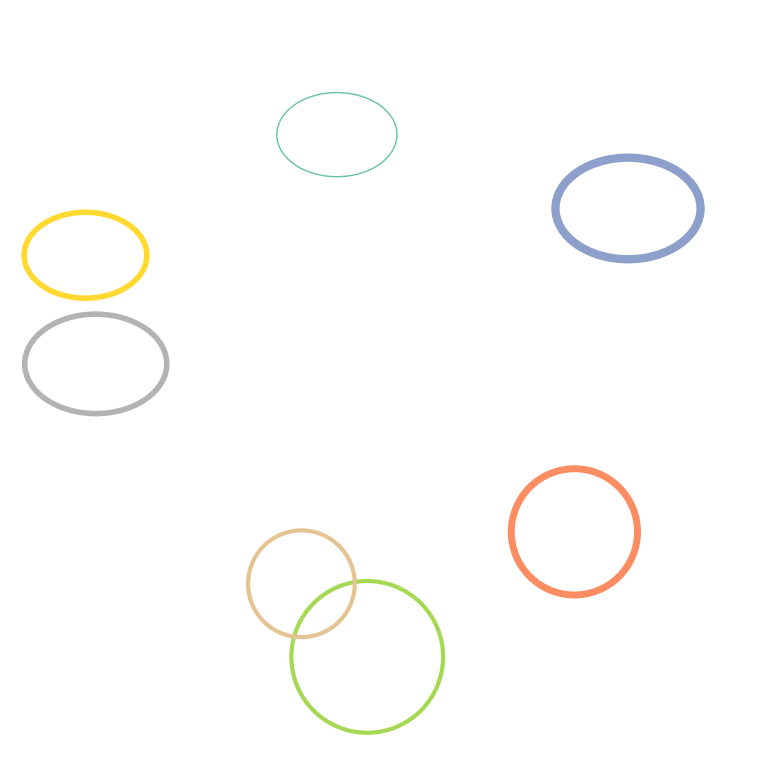[{"shape": "oval", "thickness": 0.5, "radius": 0.39, "center": [0.438, 0.825]}, {"shape": "circle", "thickness": 2.5, "radius": 0.41, "center": [0.746, 0.309]}, {"shape": "oval", "thickness": 3, "radius": 0.47, "center": [0.816, 0.729]}, {"shape": "circle", "thickness": 1.5, "radius": 0.49, "center": [0.477, 0.147]}, {"shape": "oval", "thickness": 2, "radius": 0.4, "center": [0.111, 0.669]}, {"shape": "circle", "thickness": 1.5, "radius": 0.35, "center": [0.391, 0.242]}, {"shape": "oval", "thickness": 2, "radius": 0.46, "center": [0.124, 0.527]}]